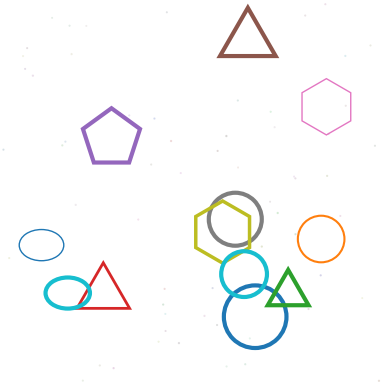[{"shape": "oval", "thickness": 1, "radius": 0.29, "center": [0.108, 0.363]}, {"shape": "circle", "thickness": 3, "radius": 0.41, "center": [0.663, 0.177]}, {"shape": "circle", "thickness": 1.5, "radius": 0.3, "center": [0.834, 0.379]}, {"shape": "triangle", "thickness": 3, "radius": 0.31, "center": [0.748, 0.238]}, {"shape": "triangle", "thickness": 2, "radius": 0.39, "center": [0.268, 0.239]}, {"shape": "pentagon", "thickness": 3, "radius": 0.39, "center": [0.29, 0.641]}, {"shape": "triangle", "thickness": 3, "radius": 0.42, "center": [0.644, 0.896]}, {"shape": "hexagon", "thickness": 1, "radius": 0.37, "center": [0.848, 0.723]}, {"shape": "circle", "thickness": 3, "radius": 0.34, "center": [0.611, 0.431]}, {"shape": "hexagon", "thickness": 2.5, "radius": 0.4, "center": [0.578, 0.397]}, {"shape": "circle", "thickness": 3, "radius": 0.3, "center": [0.634, 0.288]}, {"shape": "oval", "thickness": 3, "radius": 0.29, "center": [0.176, 0.239]}]